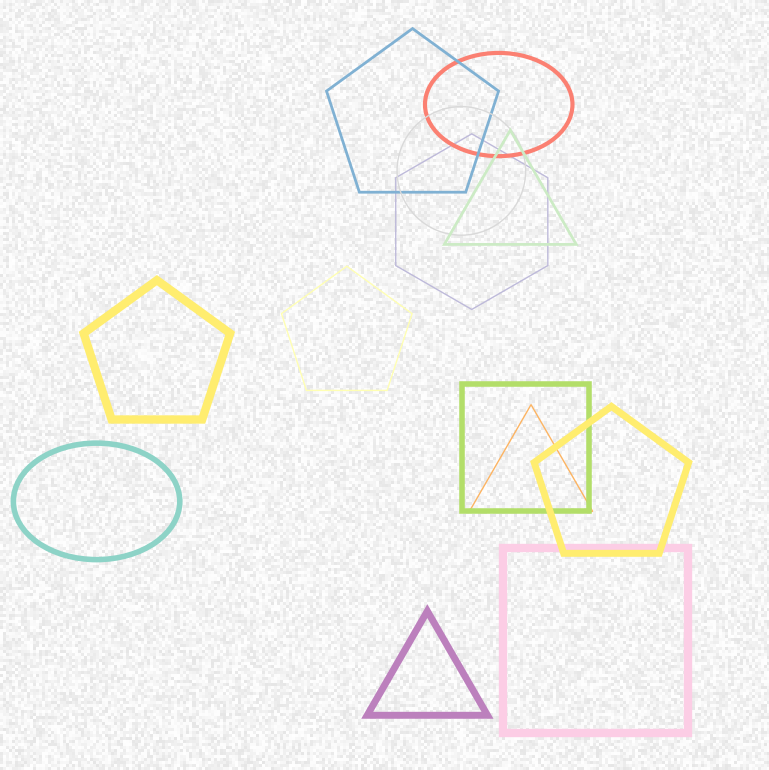[{"shape": "oval", "thickness": 2, "radius": 0.54, "center": [0.125, 0.349]}, {"shape": "pentagon", "thickness": 0.5, "radius": 0.45, "center": [0.45, 0.565]}, {"shape": "hexagon", "thickness": 0.5, "radius": 0.57, "center": [0.613, 0.712]}, {"shape": "oval", "thickness": 1.5, "radius": 0.48, "center": [0.648, 0.864]}, {"shape": "pentagon", "thickness": 1, "radius": 0.59, "center": [0.536, 0.845]}, {"shape": "triangle", "thickness": 0.5, "radius": 0.46, "center": [0.69, 0.382]}, {"shape": "square", "thickness": 2, "radius": 0.41, "center": [0.682, 0.419]}, {"shape": "square", "thickness": 3, "radius": 0.6, "center": [0.773, 0.168]}, {"shape": "circle", "thickness": 0.5, "radius": 0.42, "center": [0.599, 0.778]}, {"shape": "triangle", "thickness": 2.5, "radius": 0.45, "center": [0.555, 0.116]}, {"shape": "triangle", "thickness": 1, "radius": 0.49, "center": [0.663, 0.732]}, {"shape": "pentagon", "thickness": 3, "radius": 0.5, "center": [0.204, 0.536]}, {"shape": "pentagon", "thickness": 2.5, "radius": 0.53, "center": [0.794, 0.367]}]